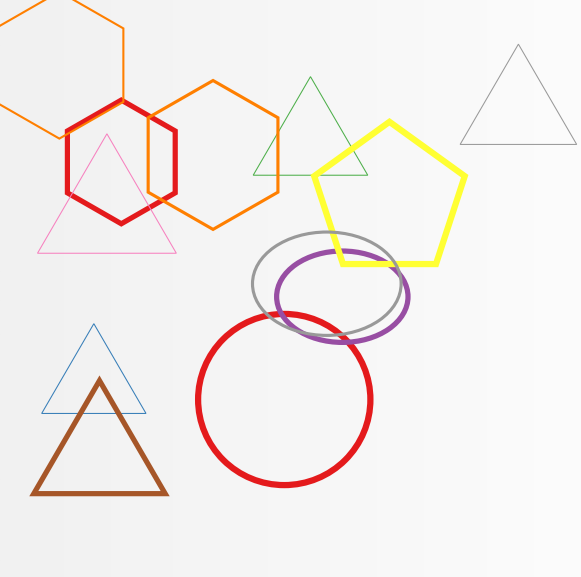[{"shape": "hexagon", "thickness": 2.5, "radius": 0.54, "center": [0.209, 0.719]}, {"shape": "circle", "thickness": 3, "radius": 0.74, "center": [0.489, 0.307]}, {"shape": "triangle", "thickness": 0.5, "radius": 0.52, "center": [0.161, 0.335]}, {"shape": "triangle", "thickness": 0.5, "radius": 0.57, "center": [0.534, 0.753]}, {"shape": "oval", "thickness": 2.5, "radius": 0.57, "center": [0.589, 0.485]}, {"shape": "hexagon", "thickness": 1, "radius": 0.64, "center": [0.102, 0.886]}, {"shape": "hexagon", "thickness": 1.5, "radius": 0.64, "center": [0.367, 0.731]}, {"shape": "pentagon", "thickness": 3, "radius": 0.68, "center": [0.67, 0.652]}, {"shape": "triangle", "thickness": 2.5, "radius": 0.65, "center": [0.171, 0.21]}, {"shape": "triangle", "thickness": 0.5, "radius": 0.69, "center": [0.184, 0.63]}, {"shape": "triangle", "thickness": 0.5, "radius": 0.58, "center": [0.892, 0.807]}, {"shape": "oval", "thickness": 1.5, "radius": 0.64, "center": [0.562, 0.508]}]